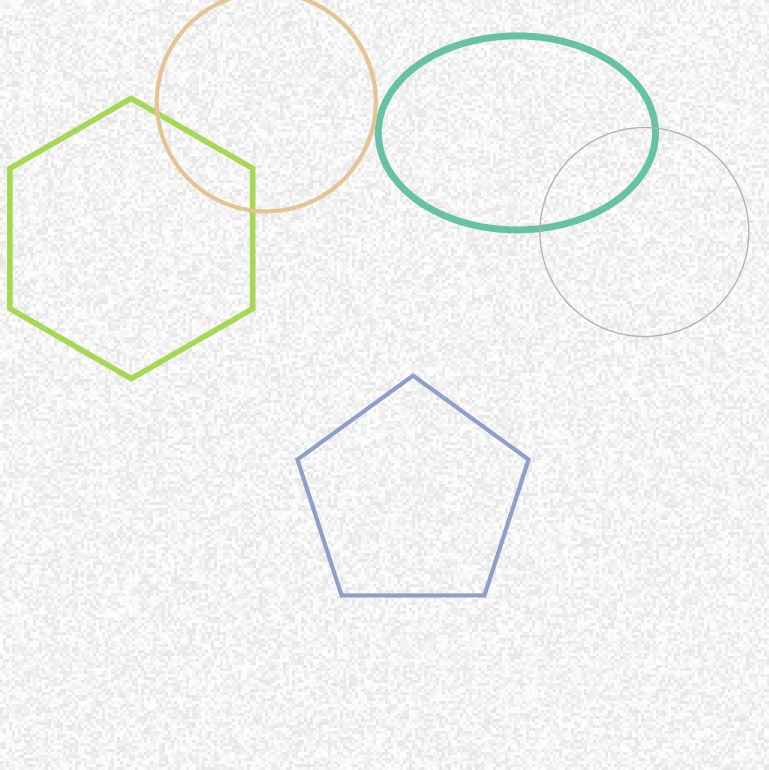[{"shape": "oval", "thickness": 2.5, "radius": 0.9, "center": [0.671, 0.827]}, {"shape": "pentagon", "thickness": 1.5, "radius": 0.79, "center": [0.536, 0.354]}, {"shape": "hexagon", "thickness": 2, "radius": 0.91, "center": [0.17, 0.69]}, {"shape": "circle", "thickness": 1.5, "radius": 0.71, "center": [0.346, 0.868]}, {"shape": "circle", "thickness": 0.5, "radius": 0.68, "center": [0.837, 0.699]}]